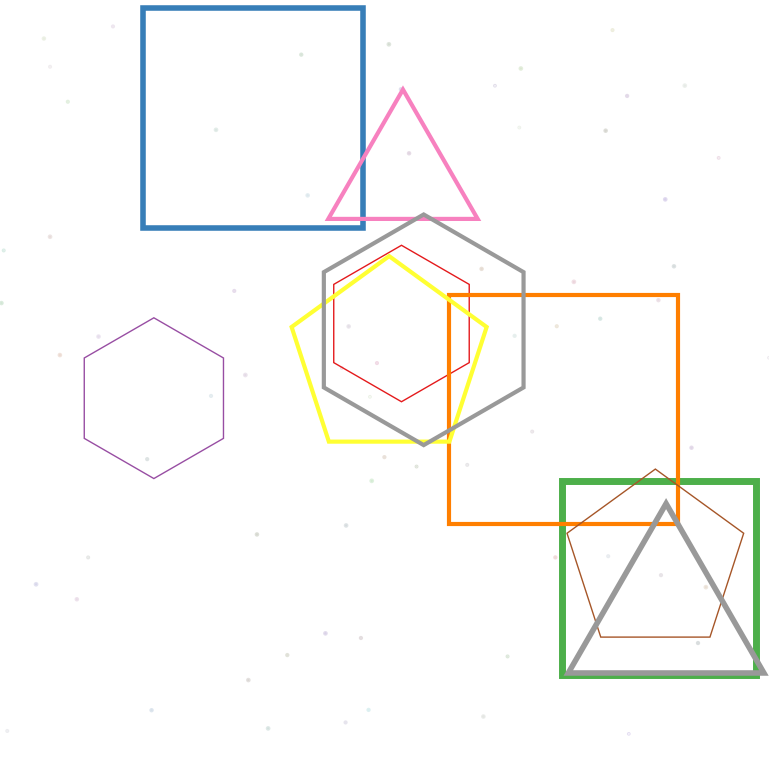[{"shape": "hexagon", "thickness": 0.5, "radius": 0.51, "center": [0.521, 0.58]}, {"shape": "square", "thickness": 2, "radius": 0.71, "center": [0.328, 0.847]}, {"shape": "square", "thickness": 2.5, "radius": 0.63, "center": [0.856, 0.249]}, {"shape": "hexagon", "thickness": 0.5, "radius": 0.52, "center": [0.2, 0.483]}, {"shape": "square", "thickness": 1.5, "radius": 0.74, "center": [0.732, 0.469]}, {"shape": "pentagon", "thickness": 1.5, "radius": 0.67, "center": [0.505, 0.534]}, {"shape": "pentagon", "thickness": 0.5, "radius": 0.6, "center": [0.851, 0.27]}, {"shape": "triangle", "thickness": 1.5, "radius": 0.56, "center": [0.523, 0.772]}, {"shape": "hexagon", "thickness": 1.5, "radius": 0.75, "center": [0.55, 0.572]}, {"shape": "triangle", "thickness": 2, "radius": 0.73, "center": [0.865, 0.199]}]